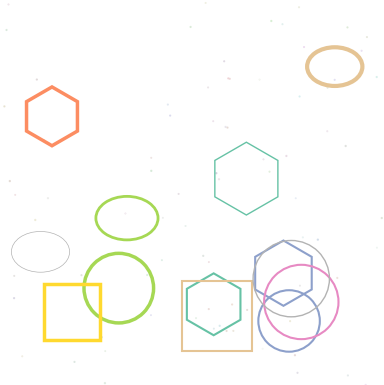[{"shape": "hexagon", "thickness": 1.5, "radius": 0.4, "center": [0.555, 0.21]}, {"shape": "hexagon", "thickness": 1, "radius": 0.47, "center": [0.64, 0.536]}, {"shape": "hexagon", "thickness": 2.5, "radius": 0.38, "center": [0.135, 0.698]}, {"shape": "circle", "thickness": 1.5, "radius": 0.4, "center": [0.751, 0.166]}, {"shape": "hexagon", "thickness": 1.5, "radius": 0.42, "center": [0.736, 0.291]}, {"shape": "circle", "thickness": 1.5, "radius": 0.48, "center": [0.783, 0.216]}, {"shape": "oval", "thickness": 2, "radius": 0.4, "center": [0.33, 0.433]}, {"shape": "circle", "thickness": 2.5, "radius": 0.45, "center": [0.309, 0.252]}, {"shape": "square", "thickness": 2.5, "radius": 0.37, "center": [0.188, 0.189]}, {"shape": "square", "thickness": 1.5, "radius": 0.45, "center": [0.563, 0.179]}, {"shape": "oval", "thickness": 3, "radius": 0.36, "center": [0.869, 0.827]}, {"shape": "circle", "thickness": 1, "radius": 0.5, "center": [0.757, 0.276]}, {"shape": "oval", "thickness": 0.5, "radius": 0.38, "center": [0.105, 0.346]}]